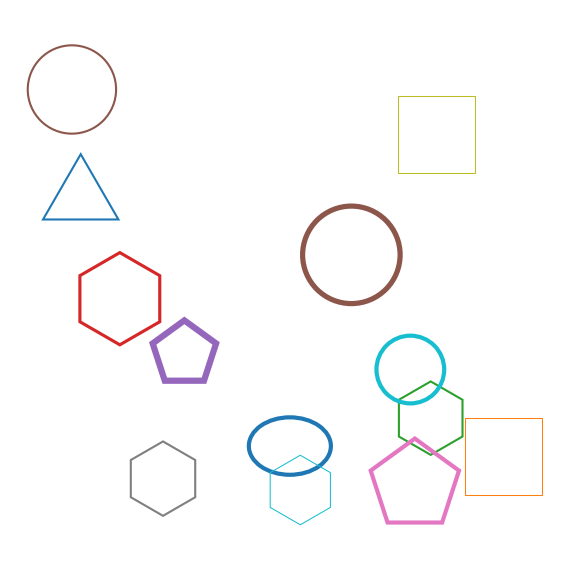[{"shape": "oval", "thickness": 2, "radius": 0.36, "center": [0.502, 0.227]}, {"shape": "triangle", "thickness": 1, "radius": 0.38, "center": [0.14, 0.657]}, {"shape": "square", "thickness": 0.5, "radius": 0.33, "center": [0.872, 0.208]}, {"shape": "hexagon", "thickness": 1, "radius": 0.32, "center": [0.746, 0.275]}, {"shape": "hexagon", "thickness": 1.5, "radius": 0.4, "center": [0.208, 0.482]}, {"shape": "pentagon", "thickness": 3, "radius": 0.29, "center": [0.319, 0.387]}, {"shape": "circle", "thickness": 1, "radius": 0.38, "center": [0.125, 0.844]}, {"shape": "circle", "thickness": 2.5, "radius": 0.42, "center": [0.608, 0.558]}, {"shape": "pentagon", "thickness": 2, "radius": 0.4, "center": [0.718, 0.159]}, {"shape": "hexagon", "thickness": 1, "radius": 0.32, "center": [0.282, 0.17]}, {"shape": "square", "thickness": 0.5, "radius": 0.33, "center": [0.756, 0.766]}, {"shape": "hexagon", "thickness": 0.5, "radius": 0.3, "center": [0.52, 0.151]}, {"shape": "circle", "thickness": 2, "radius": 0.29, "center": [0.711, 0.359]}]